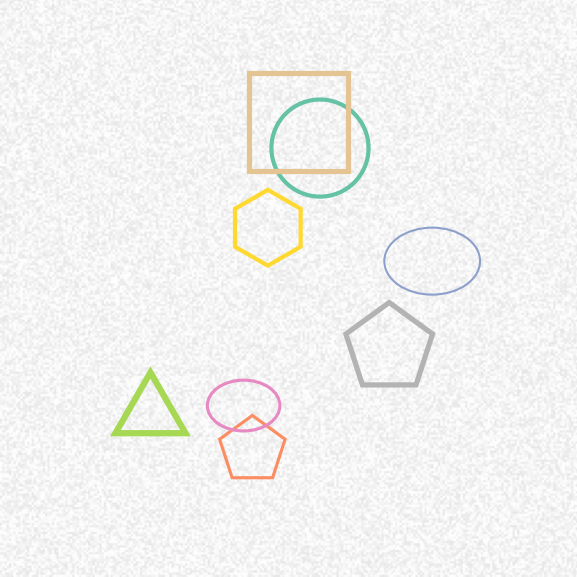[{"shape": "circle", "thickness": 2, "radius": 0.42, "center": [0.554, 0.743]}, {"shape": "pentagon", "thickness": 1.5, "radius": 0.3, "center": [0.437, 0.22]}, {"shape": "oval", "thickness": 1, "radius": 0.41, "center": [0.748, 0.547]}, {"shape": "oval", "thickness": 1.5, "radius": 0.31, "center": [0.422, 0.297]}, {"shape": "triangle", "thickness": 3, "radius": 0.35, "center": [0.261, 0.284]}, {"shape": "hexagon", "thickness": 2, "radius": 0.33, "center": [0.464, 0.605]}, {"shape": "square", "thickness": 2.5, "radius": 0.43, "center": [0.517, 0.788]}, {"shape": "pentagon", "thickness": 2.5, "radius": 0.39, "center": [0.674, 0.396]}]